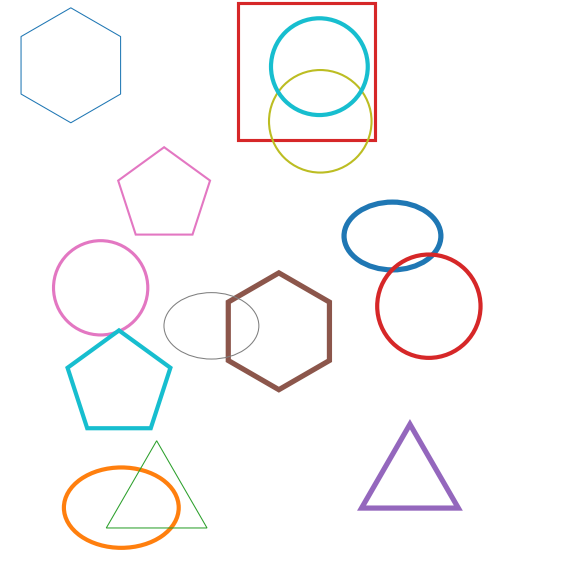[{"shape": "hexagon", "thickness": 0.5, "radius": 0.5, "center": [0.123, 0.886]}, {"shape": "oval", "thickness": 2.5, "radius": 0.42, "center": [0.68, 0.59]}, {"shape": "oval", "thickness": 2, "radius": 0.5, "center": [0.21, 0.12]}, {"shape": "triangle", "thickness": 0.5, "radius": 0.5, "center": [0.271, 0.135]}, {"shape": "square", "thickness": 1.5, "radius": 0.59, "center": [0.531, 0.876]}, {"shape": "circle", "thickness": 2, "radius": 0.45, "center": [0.743, 0.469]}, {"shape": "triangle", "thickness": 2.5, "radius": 0.48, "center": [0.71, 0.168]}, {"shape": "hexagon", "thickness": 2.5, "radius": 0.51, "center": [0.483, 0.425]}, {"shape": "circle", "thickness": 1.5, "radius": 0.41, "center": [0.174, 0.501]}, {"shape": "pentagon", "thickness": 1, "radius": 0.42, "center": [0.284, 0.661]}, {"shape": "oval", "thickness": 0.5, "radius": 0.41, "center": [0.366, 0.435]}, {"shape": "circle", "thickness": 1, "radius": 0.44, "center": [0.555, 0.789]}, {"shape": "pentagon", "thickness": 2, "radius": 0.47, "center": [0.206, 0.333]}, {"shape": "circle", "thickness": 2, "radius": 0.42, "center": [0.553, 0.884]}]